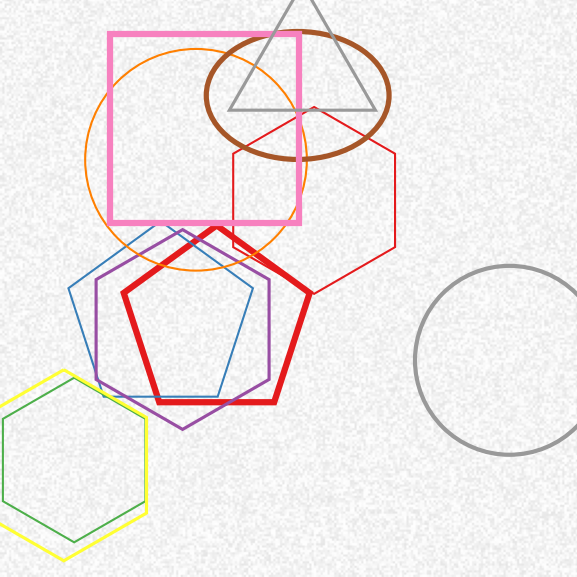[{"shape": "hexagon", "thickness": 1, "radius": 0.81, "center": [0.544, 0.652]}, {"shape": "pentagon", "thickness": 3, "radius": 0.85, "center": [0.375, 0.44]}, {"shape": "pentagon", "thickness": 1, "radius": 0.84, "center": [0.278, 0.448]}, {"shape": "hexagon", "thickness": 1, "radius": 0.71, "center": [0.128, 0.203]}, {"shape": "hexagon", "thickness": 1.5, "radius": 0.86, "center": [0.316, 0.429]}, {"shape": "circle", "thickness": 1, "radius": 0.96, "center": [0.339, 0.722]}, {"shape": "hexagon", "thickness": 1.5, "radius": 0.83, "center": [0.11, 0.193]}, {"shape": "oval", "thickness": 2.5, "radius": 0.79, "center": [0.515, 0.834]}, {"shape": "square", "thickness": 3, "radius": 0.82, "center": [0.354, 0.776]}, {"shape": "circle", "thickness": 2, "radius": 0.82, "center": [0.882, 0.375]}, {"shape": "triangle", "thickness": 1.5, "radius": 0.73, "center": [0.524, 0.881]}]